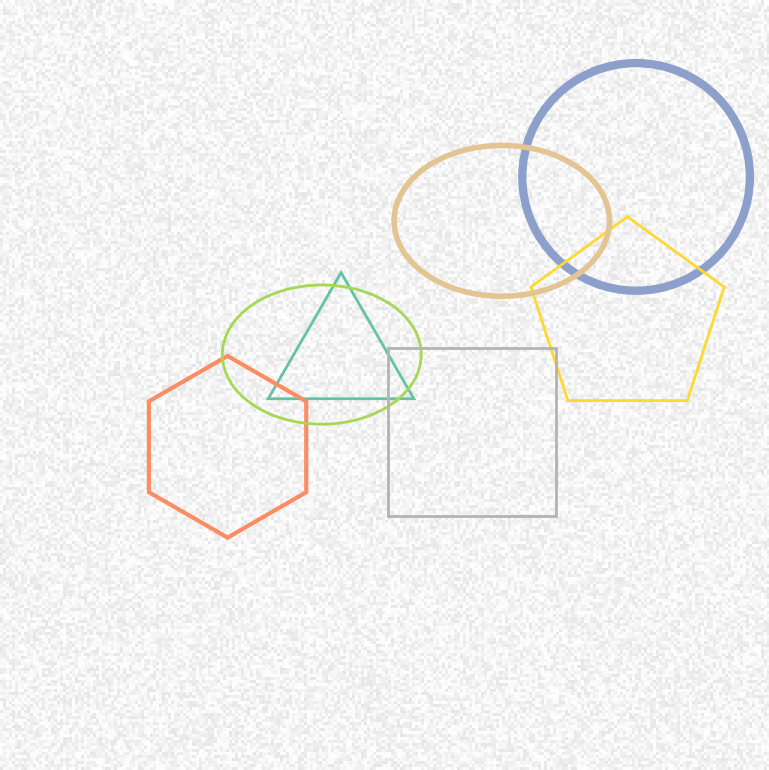[{"shape": "triangle", "thickness": 1, "radius": 0.55, "center": [0.443, 0.537]}, {"shape": "hexagon", "thickness": 1.5, "radius": 0.59, "center": [0.296, 0.42]}, {"shape": "circle", "thickness": 3, "radius": 0.74, "center": [0.826, 0.77]}, {"shape": "oval", "thickness": 1, "radius": 0.65, "center": [0.418, 0.539]}, {"shape": "pentagon", "thickness": 1, "radius": 0.66, "center": [0.815, 0.587]}, {"shape": "oval", "thickness": 2, "radius": 0.7, "center": [0.652, 0.713]}, {"shape": "square", "thickness": 1, "radius": 0.55, "center": [0.613, 0.439]}]